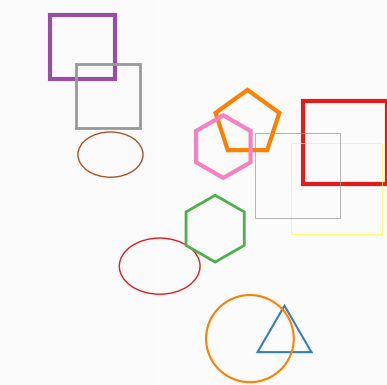[{"shape": "oval", "thickness": 1, "radius": 0.52, "center": [0.412, 0.309]}, {"shape": "square", "thickness": 3, "radius": 0.54, "center": [0.891, 0.631]}, {"shape": "triangle", "thickness": 1.5, "radius": 0.4, "center": [0.734, 0.126]}, {"shape": "hexagon", "thickness": 2, "radius": 0.43, "center": [0.555, 0.406]}, {"shape": "square", "thickness": 3, "radius": 0.42, "center": [0.213, 0.879]}, {"shape": "circle", "thickness": 1.5, "radius": 0.57, "center": [0.645, 0.12]}, {"shape": "pentagon", "thickness": 3, "radius": 0.43, "center": [0.639, 0.68]}, {"shape": "square", "thickness": 0.5, "radius": 0.59, "center": [0.869, 0.511]}, {"shape": "oval", "thickness": 1, "radius": 0.42, "center": [0.285, 0.598]}, {"shape": "hexagon", "thickness": 3, "radius": 0.41, "center": [0.576, 0.619]}, {"shape": "square", "thickness": 0.5, "radius": 0.55, "center": [0.768, 0.544]}, {"shape": "square", "thickness": 2, "radius": 0.41, "center": [0.279, 0.75]}]